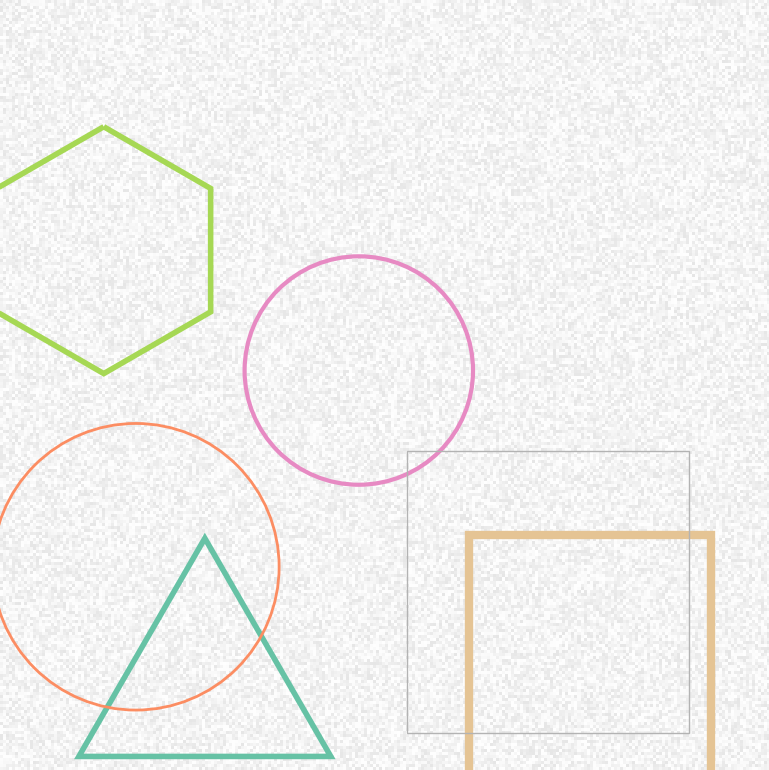[{"shape": "triangle", "thickness": 2, "radius": 0.94, "center": [0.266, 0.112]}, {"shape": "circle", "thickness": 1, "radius": 0.93, "center": [0.176, 0.264]}, {"shape": "circle", "thickness": 1.5, "radius": 0.74, "center": [0.466, 0.519]}, {"shape": "hexagon", "thickness": 2, "radius": 0.8, "center": [0.135, 0.675]}, {"shape": "square", "thickness": 3, "radius": 0.79, "center": [0.766, 0.148]}, {"shape": "square", "thickness": 0.5, "radius": 0.92, "center": [0.712, 0.231]}]